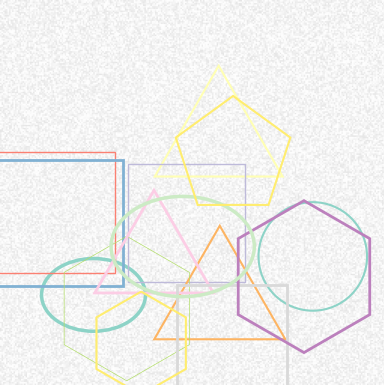[{"shape": "circle", "thickness": 1.5, "radius": 0.7, "center": [0.812, 0.334]}, {"shape": "oval", "thickness": 2.5, "radius": 0.67, "center": [0.243, 0.234]}, {"shape": "triangle", "thickness": 1.5, "radius": 0.96, "center": [0.568, 0.637]}, {"shape": "square", "thickness": 1, "radius": 0.76, "center": [0.484, 0.421]}, {"shape": "square", "thickness": 1, "radius": 0.79, "center": [0.14, 0.449]}, {"shape": "square", "thickness": 2, "radius": 0.82, "center": [0.156, 0.42]}, {"shape": "triangle", "thickness": 1.5, "radius": 0.98, "center": [0.571, 0.217]}, {"shape": "hexagon", "thickness": 0.5, "radius": 0.94, "center": [0.329, 0.199]}, {"shape": "triangle", "thickness": 2, "radius": 0.89, "center": [0.4, 0.328]}, {"shape": "square", "thickness": 2, "radius": 0.71, "center": [0.602, 0.117]}, {"shape": "hexagon", "thickness": 2, "radius": 0.99, "center": [0.79, 0.281]}, {"shape": "oval", "thickness": 2.5, "radius": 0.93, "center": [0.475, 0.36]}, {"shape": "pentagon", "thickness": 1.5, "radius": 0.78, "center": [0.605, 0.594]}, {"shape": "hexagon", "thickness": 1.5, "radius": 0.67, "center": [0.367, 0.109]}]